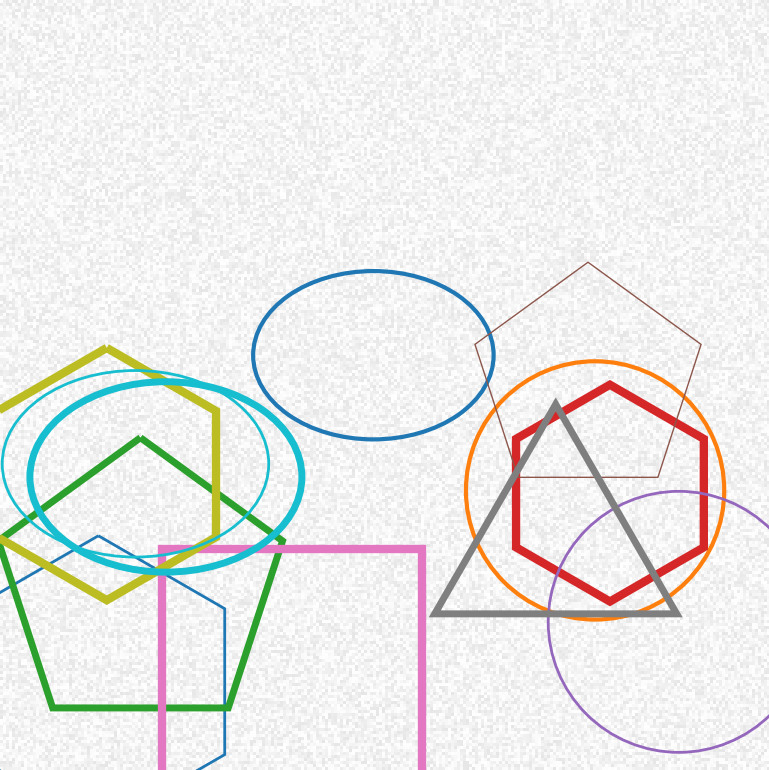[{"shape": "hexagon", "thickness": 1, "radius": 0.95, "center": [0.128, 0.115]}, {"shape": "oval", "thickness": 1.5, "radius": 0.78, "center": [0.485, 0.539]}, {"shape": "circle", "thickness": 1.5, "radius": 0.84, "center": [0.773, 0.363]}, {"shape": "pentagon", "thickness": 2.5, "radius": 0.97, "center": [0.182, 0.238]}, {"shape": "hexagon", "thickness": 3, "radius": 0.7, "center": [0.792, 0.36]}, {"shape": "circle", "thickness": 1, "radius": 0.85, "center": [0.881, 0.192]}, {"shape": "pentagon", "thickness": 0.5, "radius": 0.77, "center": [0.764, 0.505]}, {"shape": "square", "thickness": 3, "radius": 0.84, "center": [0.379, 0.119]}, {"shape": "triangle", "thickness": 2.5, "radius": 0.91, "center": [0.722, 0.294]}, {"shape": "hexagon", "thickness": 3, "radius": 0.82, "center": [0.139, 0.384]}, {"shape": "oval", "thickness": 1, "radius": 0.87, "center": [0.176, 0.398]}, {"shape": "oval", "thickness": 2.5, "radius": 0.88, "center": [0.215, 0.381]}]